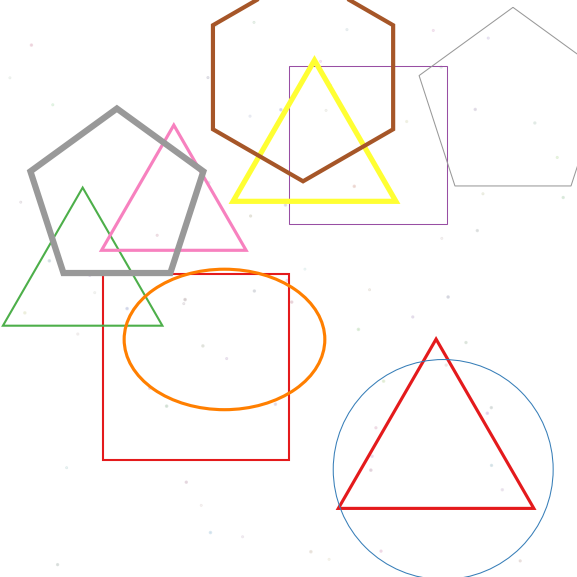[{"shape": "triangle", "thickness": 1.5, "radius": 0.98, "center": [0.755, 0.217]}, {"shape": "square", "thickness": 1, "radius": 0.81, "center": [0.339, 0.364]}, {"shape": "circle", "thickness": 0.5, "radius": 0.95, "center": [0.767, 0.186]}, {"shape": "triangle", "thickness": 1, "radius": 0.8, "center": [0.143, 0.515]}, {"shape": "square", "thickness": 0.5, "radius": 0.68, "center": [0.637, 0.747]}, {"shape": "oval", "thickness": 1.5, "radius": 0.87, "center": [0.389, 0.411]}, {"shape": "triangle", "thickness": 2.5, "radius": 0.81, "center": [0.545, 0.732]}, {"shape": "hexagon", "thickness": 2, "radius": 0.9, "center": [0.525, 0.865]}, {"shape": "triangle", "thickness": 1.5, "radius": 0.72, "center": [0.301, 0.638]}, {"shape": "pentagon", "thickness": 3, "radius": 0.79, "center": [0.202, 0.654]}, {"shape": "pentagon", "thickness": 0.5, "radius": 0.85, "center": [0.888, 0.815]}]